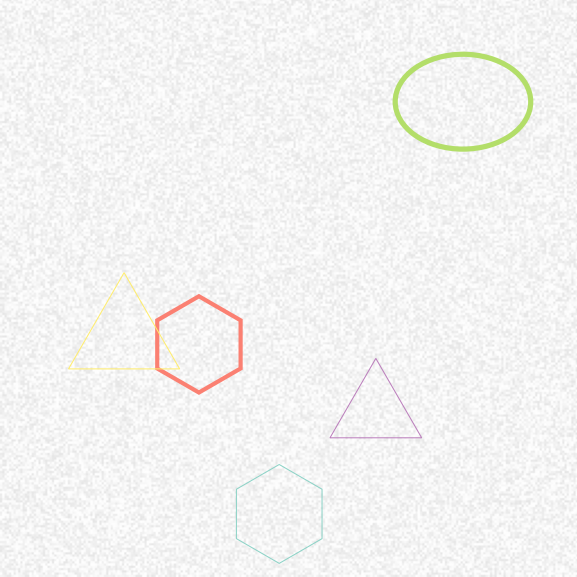[{"shape": "hexagon", "thickness": 0.5, "radius": 0.43, "center": [0.484, 0.109]}, {"shape": "hexagon", "thickness": 2, "radius": 0.42, "center": [0.344, 0.403]}, {"shape": "oval", "thickness": 2.5, "radius": 0.59, "center": [0.802, 0.823]}, {"shape": "triangle", "thickness": 0.5, "radius": 0.46, "center": [0.651, 0.287]}, {"shape": "triangle", "thickness": 0.5, "radius": 0.56, "center": [0.215, 0.416]}]